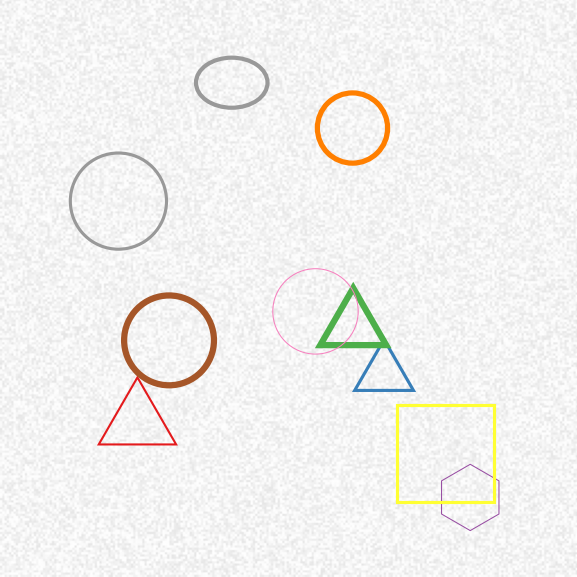[{"shape": "triangle", "thickness": 1, "radius": 0.39, "center": [0.238, 0.268]}, {"shape": "triangle", "thickness": 1.5, "radius": 0.29, "center": [0.665, 0.352]}, {"shape": "triangle", "thickness": 3, "radius": 0.33, "center": [0.612, 0.434]}, {"shape": "hexagon", "thickness": 0.5, "radius": 0.29, "center": [0.814, 0.138]}, {"shape": "circle", "thickness": 2.5, "radius": 0.3, "center": [0.61, 0.777]}, {"shape": "square", "thickness": 1.5, "radius": 0.42, "center": [0.771, 0.214]}, {"shape": "circle", "thickness": 3, "radius": 0.39, "center": [0.293, 0.41]}, {"shape": "circle", "thickness": 0.5, "radius": 0.37, "center": [0.546, 0.46]}, {"shape": "circle", "thickness": 1.5, "radius": 0.42, "center": [0.205, 0.651]}, {"shape": "oval", "thickness": 2, "radius": 0.31, "center": [0.401, 0.856]}]